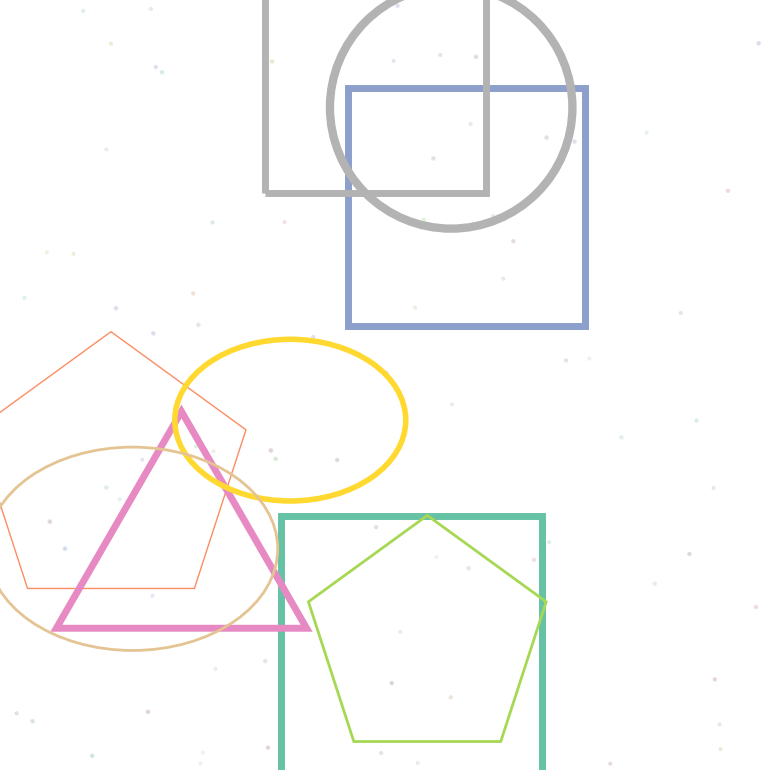[{"shape": "square", "thickness": 2.5, "radius": 0.85, "center": [0.534, 0.16]}, {"shape": "pentagon", "thickness": 0.5, "radius": 0.92, "center": [0.144, 0.385]}, {"shape": "square", "thickness": 2.5, "radius": 0.77, "center": [0.606, 0.731]}, {"shape": "triangle", "thickness": 2.5, "radius": 0.94, "center": [0.236, 0.278]}, {"shape": "pentagon", "thickness": 1, "radius": 0.81, "center": [0.555, 0.168]}, {"shape": "oval", "thickness": 2, "radius": 0.75, "center": [0.377, 0.454]}, {"shape": "oval", "thickness": 1, "radius": 0.94, "center": [0.172, 0.287]}, {"shape": "square", "thickness": 2.5, "radius": 0.72, "center": [0.488, 0.893]}, {"shape": "circle", "thickness": 3, "radius": 0.79, "center": [0.586, 0.861]}]